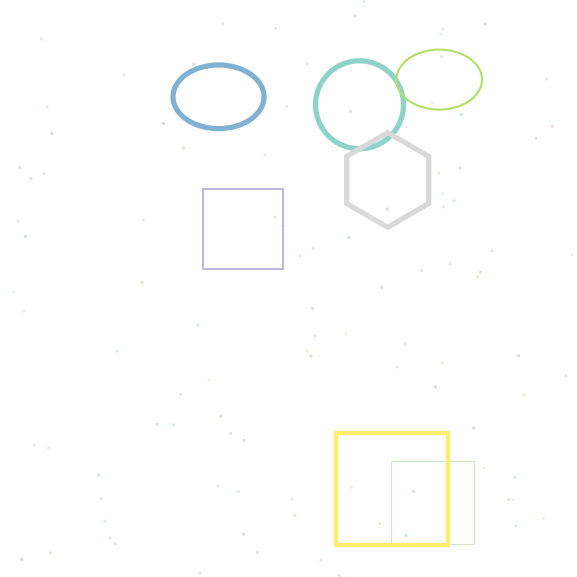[{"shape": "circle", "thickness": 2.5, "radius": 0.38, "center": [0.623, 0.818]}, {"shape": "square", "thickness": 1, "radius": 0.35, "center": [0.422, 0.603]}, {"shape": "oval", "thickness": 2.5, "radius": 0.39, "center": [0.378, 0.832]}, {"shape": "oval", "thickness": 1, "radius": 0.37, "center": [0.761, 0.861]}, {"shape": "hexagon", "thickness": 2.5, "radius": 0.41, "center": [0.671, 0.688]}, {"shape": "square", "thickness": 0.5, "radius": 0.36, "center": [0.749, 0.128]}, {"shape": "square", "thickness": 2, "radius": 0.49, "center": [0.679, 0.152]}]